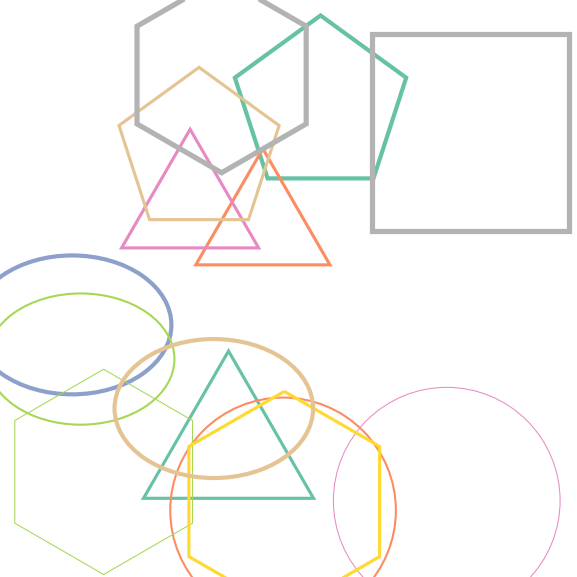[{"shape": "pentagon", "thickness": 2, "radius": 0.78, "center": [0.555, 0.816]}, {"shape": "triangle", "thickness": 1.5, "radius": 0.85, "center": [0.396, 0.221]}, {"shape": "circle", "thickness": 1, "radius": 0.98, "center": [0.49, 0.115]}, {"shape": "triangle", "thickness": 1.5, "radius": 0.67, "center": [0.455, 0.608]}, {"shape": "oval", "thickness": 2, "radius": 0.86, "center": [0.125, 0.437]}, {"shape": "circle", "thickness": 0.5, "radius": 0.98, "center": [0.774, 0.132]}, {"shape": "triangle", "thickness": 1.5, "radius": 0.68, "center": [0.329, 0.638]}, {"shape": "oval", "thickness": 1, "radius": 0.81, "center": [0.14, 0.377]}, {"shape": "hexagon", "thickness": 0.5, "radius": 0.89, "center": [0.179, 0.182]}, {"shape": "hexagon", "thickness": 1.5, "radius": 0.95, "center": [0.492, 0.131]}, {"shape": "oval", "thickness": 2, "radius": 0.86, "center": [0.37, 0.292]}, {"shape": "pentagon", "thickness": 1.5, "radius": 0.73, "center": [0.345, 0.737]}, {"shape": "hexagon", "thickness": 2.5, "radius": 0.85, "center": [0.384, 0.869]}, {"shape": "square", "thickness": 2.5, "radius": 0.85, "center": [0.815, 0.77]}]